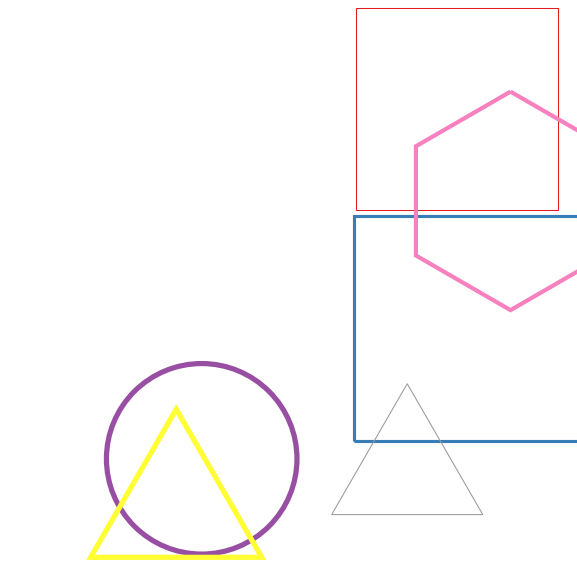[{"shape": "square", "thickness": 0.5, "radius": 0.87, "center": [0.791, 0.81]}, {"shape": "square", "thickness": 1.5, "radius": 0.97, "center": [0.807, 0.431]}, {"shape": "circle", "thickness": 2.5, "radius": 0.82, "center": [0.349, 0.205]}, {"shape": "triangle", "thickness": 2.5, "radius": 0.85, "center": [0.305, 0.12]}, {"shape": "hexagon", "thickness": 2, "radius": 0.95, "center": [0.884, 0.651]}, {"shape": "triangle", "thickness": 0.5, "radius": 0.76, "center": [0.705, 0.184]}]